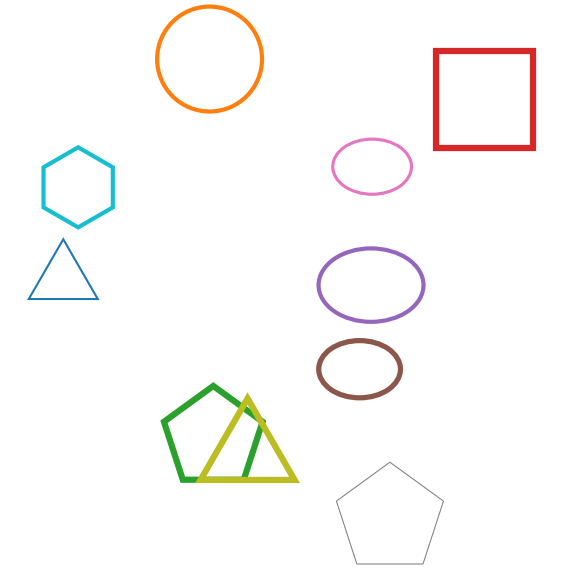[{"shape": "triangle", "thickness": 1, "radius": 0.34, "center": [0.11, 0.516]}, {"shape": "circle", "thickness": 2, "radius": 0.45, "center": [0.363, 0.897]}, {"shape": "pentagon", "thickness": 3, "radius": 0.45, "center": [0.369, 0.241]}, {"shape": "square", "thickness": 3, "radius": 0.42, "center": [0.839, 0.827]}, {"shape": "oval", "thickness": 2, "radius": 0.45, "center": [0.642, 0.505]}, {"shape": "oval", "thickness": 2.5, "radius": 0.35, "center": [0.623, 0.36]}, {"shape": "oval", "thickness": 1.5, "radius": 0.34, "center": [0.644, 0.711]}, {"shape": "pentagon", "thickness": 0.5, "radius": 0.49, "center": [0.675, 0.101]}, {"shape": "triangle", "thickness": 3, "radius": 0.47, "center": [0.429, 0.215]}, {"shape": "hexagon", "thickness": 2, "radius": 0.35, "center": [0.135, 0.675]}]